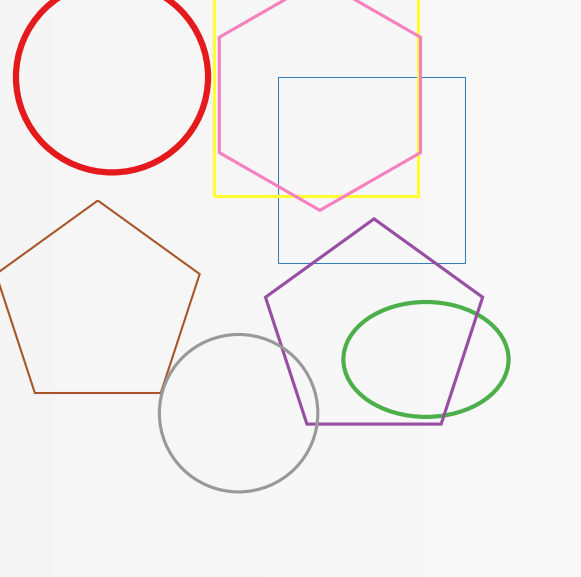[{"shape": "circle", "thickness": 3, "radius": 0.83, "center": [0.193, 0.866]}, {"shape": "square", "thickness": 0.5, "radius": 0.8, "center": [0.639, 0.705]}, {"shape": "oval", "thickness": 2, "radius": 0.71, "center": [0.733, 0.377]}, {"shape": "pentagon", "thickness": 1.5, "radius": 0.98, "center": [0.644, 0.424]}, {"shape": "square", "thickness": 1.5, "radius": 0.88, "center": [0.544, 0.835]}, {"shape": "pentagon", "thickness": 1, "radius": 0.92, "center": [0.168, 0.468]}, {"shape": "hexagon", "thickness": 1.5, "radius": 1.0, "center": [0.55, 0.835]}, {"shape": "circle", "thickness": 1.5, "radius": 0.68, "center": [0.41, 0.284]}]